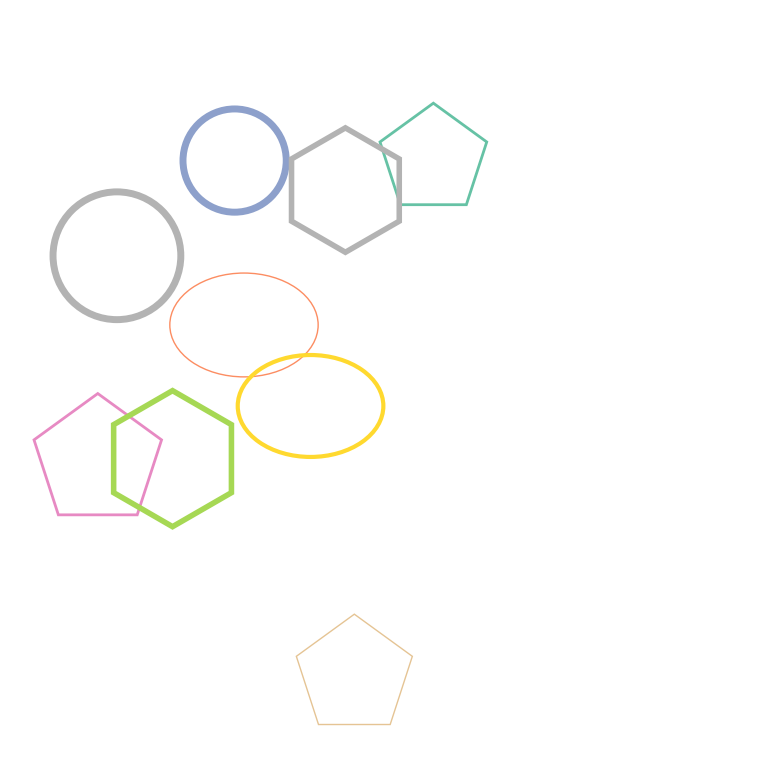[{"shape": "pentagon", "thickness": 1, "radius": 0.36, "center": [0.563, 0.793]}, {"shape": "oval", "thickness": 0.5, "radius": 0.48, "center": [0.317, 0.578]}, {"shape": "circle", "thickness": 2.5, "radius": 0.34, "center": [0.305, 0.791]}, {"shape": "pentagon", "thickness": 1, "radius": 0.44, "center": [0.127, 0.402]}, {"shape": "hexagon", "thickness": 2, "radius": 0.44, "center": [0.224, 0.404]}, {"shape": "oval", "thickness": 1.5, "radius": 0.47, "center": [0.403, 0.473]}, {"shape": "pentagon", "thickness": 0.5, "radius": 0.4, "center": [0.46, 0.123]}, {"shape": "hexagon", "thickness": 2, "radius": 0.4, "center": [0.449, 0.753]}, {"shape": "circle", "thickness": 2.5, "radius": 0.41, "center": [0.152, 0.668]}]